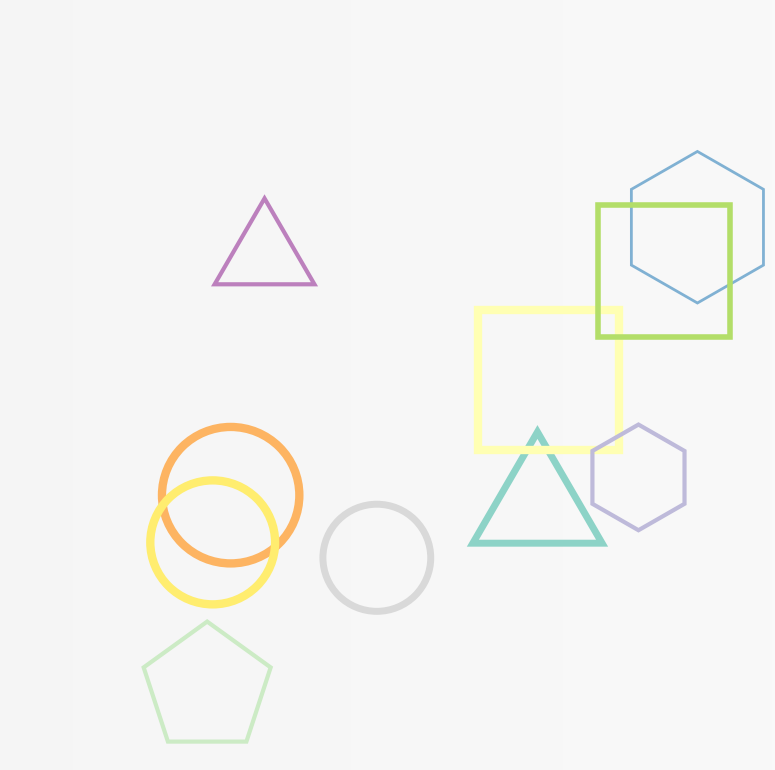[{"shape": "triangle", "thickness": 2.5, "radius": 0.48, "center": [0.694, 0.343]}, {"shape": "square", "thickness": 3, "radius": 0.45, "center": [0.707, 0.507]}, {"shape": "hexagon", "thickness": 1.5, "radius": 0.34, "center": [0.824, 0.38]}, {"shape": "hexagon", "thickness": 1, "radius": 0.49, "center": [0.9, 0.705]}, {"shape": "circle", "thickness": 3, "radius": 0.44, "center": [0.298, 0.357]}, {"shape": "square", "thickness": 2, "radius": 0.43, "center": [0.857, 0.648]}, {"shape": "circle", "thickness": 2.5, "radius": 0.35, "center": [0.486, 0.276]}, {"shape": "triangle", "thickness": 1.5, "radius": 0.37, "center": [0.341, 0.668]}, {"shape": "pentagon", "thickness": 1.5, "radius": 0.43, "center": [0.267, 0.107]}, {"shape": "circle", "thickness": 3, "radius": 0.4, "center": [0.274, 0.296]}]